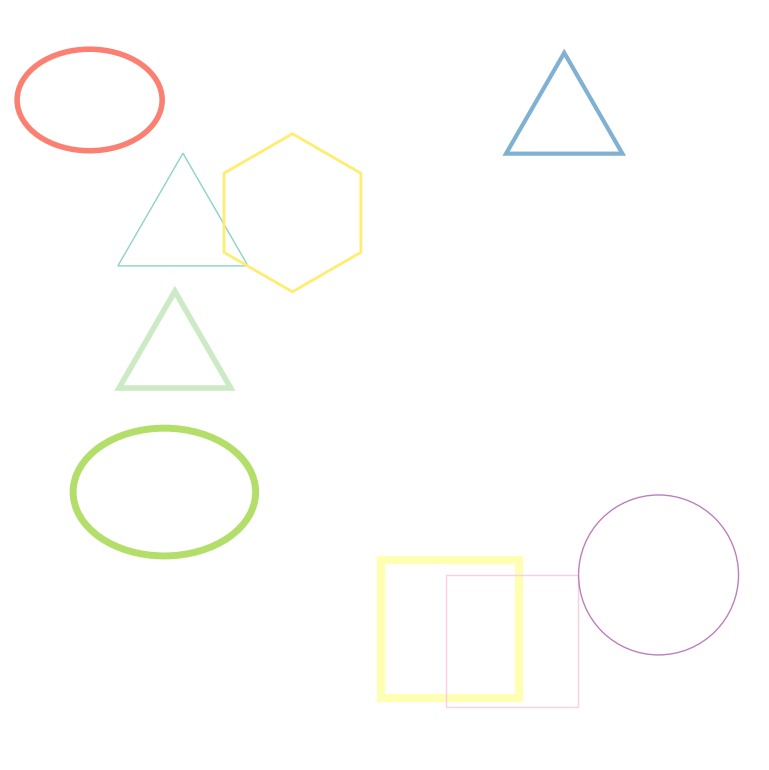[{"shape": "triangle", "thickness": 0.5, "radius": 0.49, "center": [0.238, 0.703]}, {"shape": "square", "thickness": 3, "radius": 0.45, "center": [0.584, 0.184]}, {"shape": "oval", "thickness": 2, "radius": 0.47, "center": [0.116, 0.87]}, {"shape": "triangle", "thickness": 1.5, "radius": 0.44, "center": [0.733, 0.844]}, {"shape": "oval", "thickness": 2.5, "radius": 0.59, "center": [0.213, 0.361]}, {"shape": "square", "thickness": 0.5, "radius": 0.43, "center": [0.664, 0.167]}, {"shape": "circle", "thickness": 0.5, "radius": 0.52, "center": [0.855, 0.253]}, {"shape": "triangle", "thickness": 2, "radius": 0.42, "center": [0.227, 0.538]}, {"shape": "hexagon", "thickness": 1, "radius": 0.51, "center": [0.38, 0.724]}]